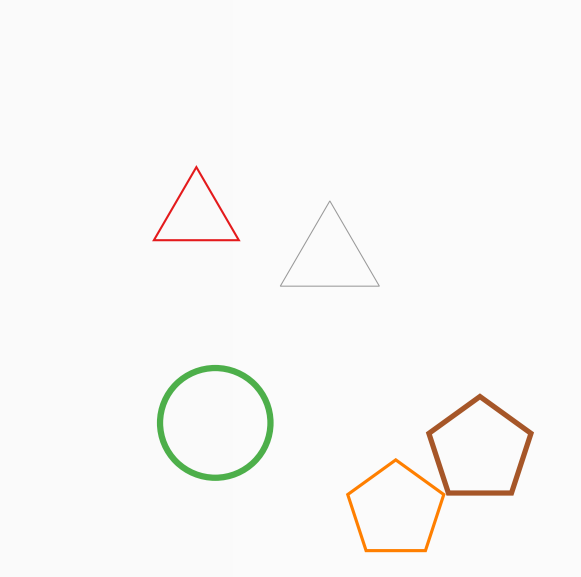[{"shape": "triangle", "thickness": 1, "radius": 0.42, "center": [0.338, 0.625]}, {"shape": "circle", "thickness": 3, "radius": 0.47, "center": [0.37, 0.267]}, {"shape": "pentagon", "thickness": 1.5, "radius": 0.43, "center": [0.681, 0.116]}, {"shape": "pentagon", "thickness": 2.5, "radius": 0.46, "center": [0.826, 0.22]}, {"shape": "triangle", "thickness": 0.5, "radius": 0.49, "center": [0.567, 0.553]}]